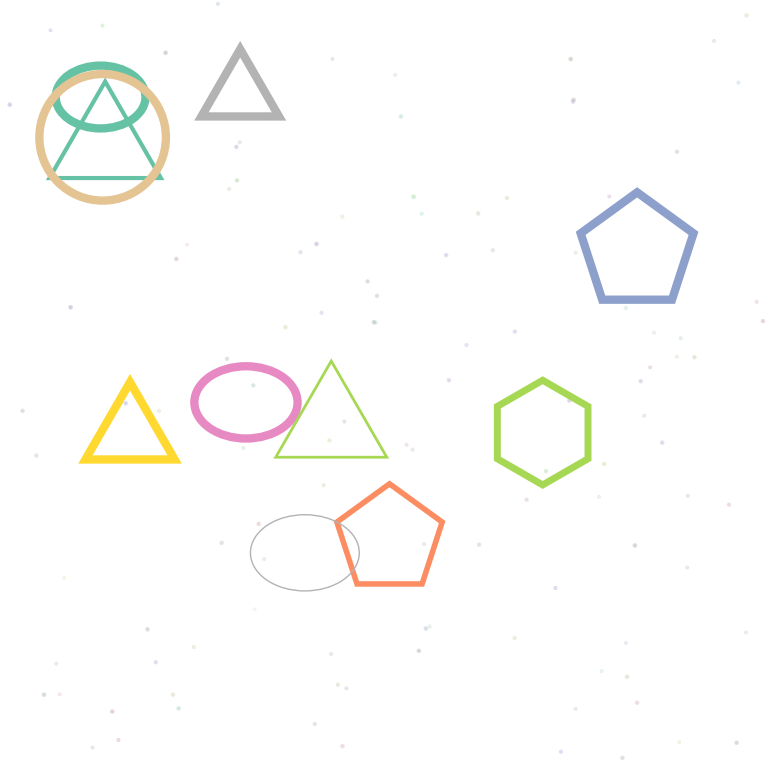[{"shape": "oval", "thickness": 3, "radius": 0.29, "center": [0.131, 0.874]}, {"shape": "triangle", "thickness": 1.5, "radius": 0.42, "center": [0.137, 0.811]}, {"shape": "pentagon", "thickness": 2, "radius": 0.36, "center": [0.506, 0.3]}, {"shape": "pentagon", "thickness": 3, "radius": 0.39, "center": [0.827, 0.673]}, {"shape": "oval", "thickness": 3, "radius": 0.34, "center": [0.319, 0.477]}, {"shape": "hexagon", "thickness": 2.5, "radius": 0.34, "center": [0.705, 0.438]}, {"shape": "triangle", "thickness": 1, "radius": 0.42, "center": [0.43, 0.448]}, {"shape": "triangle", "thickness": 3, "radius": 0.33, "center": [0.169, 0.437]}, {"shape": "circle", "thickness": 3, "radius": 0.41, "center": [0.133, 0.822]}, {"shape": "triangle", "thickness": 3, "radius": 0.29, "center": [0.312, 0.878]}, {"shape": "oval", "thickness": 0.5, "radius": 0.35, "center": [0.396, 0.282]}]